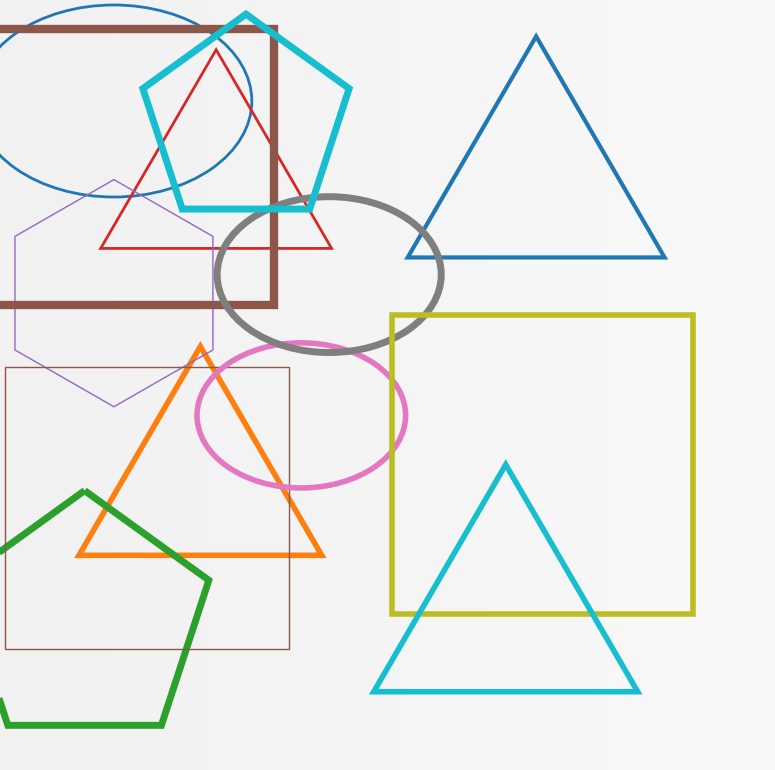[{"shape": "triangle", "thickness": 1.5, "radius": 0.96, "center": [0.692, 0.761]}, {"shape": "oval", "thickness": 1, "radius": 0.89, "center": [0.147, 0.869]}, {"shape": "triangle", "thickness": 2, "radius": 0.9, "center": [0.259, 0.369]}, {"shape": "pentagon", "thickness": 2.5, "radius": 0.84, "center": [0.109, 0.194]}, {"shape": "triangle", "thickness": 1, "radius": 0.86, "center": [0.279, 0.763]}, {"shape": "hexagon", "thickness": 0.5, "radius": 0.74, "center": [0.147, 0.619]}, {"shape": "square", "thickness": 3, "radius": 0.9, "center": [0.174, 0.783]}, {"shape": "square", "thickness": 0.5, "radius": 0.91, "center": [0.19, 0.341]}, {"shape": "oval", "thickness": 2, "radius": 0.67, "center": [0.389, 0.461]}, {"shape": "oval", "thickness": 2.5, "radius": 0.72, "center": [0.425, 0.643]}, {"shape": "square", "thickness": 2, "radius": 0.97, "center": [0.7, 0.397]}, {"shape": "pentagon", "thickness": 2.5, "radius": 0.7, "center": [0.317, 0.842]}, {"shape": "triangle", "thickness": 2, "radius": 0.98, "center": [0.653, 0.2]}]